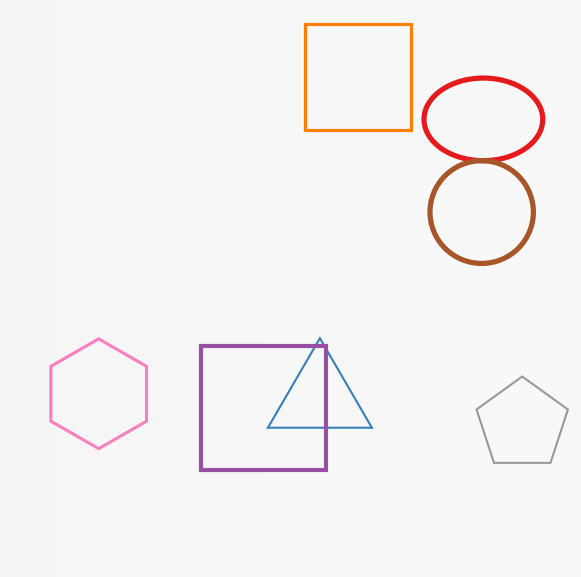[{"shape": "oval", "thickness": 2.5, "radius": 0.51, "center": [0.832, 0.792]}, {"shape": "triangle", "thickness": 1, "radius": 0.52, "center": [0.55, 0.31]}, {"shape": "square", "thickness": 2, "radius": 0.54, "center": [0.454, 0.293]}, {"shape": "square", "thickness": 1.5, "radius": 0.46, "center": [0.616, 0.867]}, {"shape": "circle", "thickness": 2.5, "radius": 0.44, "center": [0.829, 0.632]}, {"shape": "hexagon", "thickness": 1.5, "radius": 0.48, "center": [0.17, 0.317]}, {"shape": "pentagon", "thickness": 1, "radius": 0.41, "center": [0.898, 0.264]}]